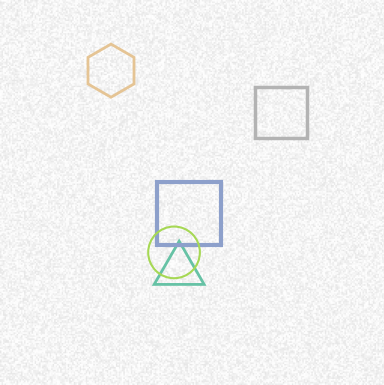[{"shape": "triangle", "thickness": 2, "radius": 0.37, "center": [0.465, 0.299]}, {"shape": "square", "thickness": 3, "radius": 0.41, "center": [0.491, 0.445]}, {"shape": "circle", "thickness": 1.5, "radius": 0.34, "center": [0.452, 0.344]}, {"shape": "hexagon", "thickness": 2, "radius": 0.34, "center": [0.288, 0.816]}, {"shape": "square", "thickness": 2.5, "radius": 0.33, "center": [0.73, 0.708]}]